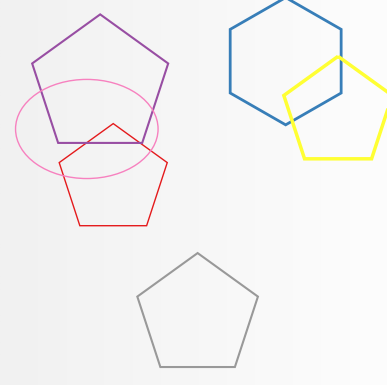[{"shape": "pentagon", "thickness": 1, "radius": 0.73, "center": [0.292, 0.532]}, {"shape": "hexagon", "thickness": 2, "radius": 0.83, "center": [0.737, 0.841]}, {"shape": "pentagon", "thickness": 1.5, "radius": 0.92, "center": [0.259, 0.778]}, {"shape": "pentagon", "thickness": 2.5, "radius": 0.74, "center": [0.872, 0.707]}, {"shape": "oval", "thickness": 1, "radius": 0.92, "center": [0.224, 0.665]}, {"shape": "pentagon", "thickness": 1.5, "radius": 0.82, "center": [0.51, 0.179]}]